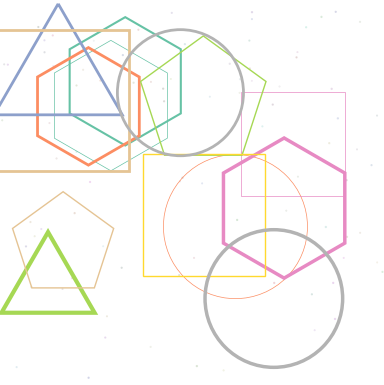[{"shape": "hexagon", "thickness": 0.5, "radius": 0.85, "center": [0.288, 0.726]}, {"shape": "hexagon", "thickness": 1.5, "radius": 0.83, "center": [0.325, 0.789]}, {"shape": "hexagon", "thickness": 2, "radius": 0.76, "center": [0.23, 0.724]}, {"shape": "circle", "thickness": 0.5, "radius": 0.94, "center": [0.612, 0.411]}, {"shape": "triangle", "thickness": 2, "radius": 0.96, "center": [0.151, 0.798]}, {"shape": "square", "thickness": 0.5, "radius": 0.68, "center": [0.761, 0.626]}, {"shape": "hexagon", "thickness": 2.5, "radius": 0.91, "center": [0.738, 0.46]}, {"shape": "triangle", "thickness": 3, "radius": 0.7, "center": [0.125, 0.258]}, {"shape": "pentagon", "thickness": 1, "radius": 0.86, "center": [0.528, 0.735]}, {"shape": "square", "thickness": 1, "radius": 0.79, "center": [0.529, 0.441]}, {"shape": "square", "thickness": 2, "radius": 0.92, "center": [0.15, 0.74]}, {"shape": "pentagon", "thickness": 1, "radius": 0.69, "center": [0.164, 0.364]}, {"shape": "circle", "thickness": 2.5, "radius": 0.89, "center": [0.711, 0.225]}, {"shape": "circle", "thickness": 2, "radius": 0.82, "center": [0.469, 0.759]}]